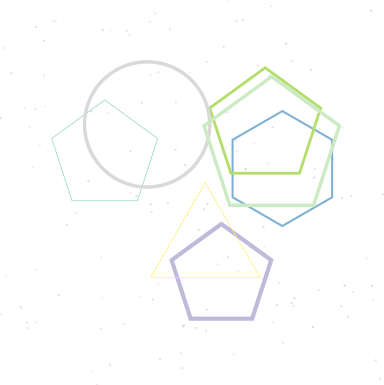[{"shape": "pentagon", "thickness": 0.5, "radius": 0.72, "center": [0.272, 0.596]}, {"shape": "pentagon", "thickness": 3, "radius": 0.68, "center": [0.575, 0.282]}, {"shape": "hexagon", "thickness": 1.5, "radius": 0.75, "center": [0.733, 0.562]}, {"shape": "pentagon", "thickness": 2, "radius": 0.76, "center": [0.689, 0.673]}, {"shape": "circle", "thickness": 2.5, "radius": 0.81, "center": [0.382, 0.677]}, {"shape": "pentagon", "thickness": 2.5, "radius": 0.92, "center": [0.706, 0.616]}, {"shape": "triangle", "thickness": 0.5, "radius": 0.82, "center": [0.533, 0.362]}]